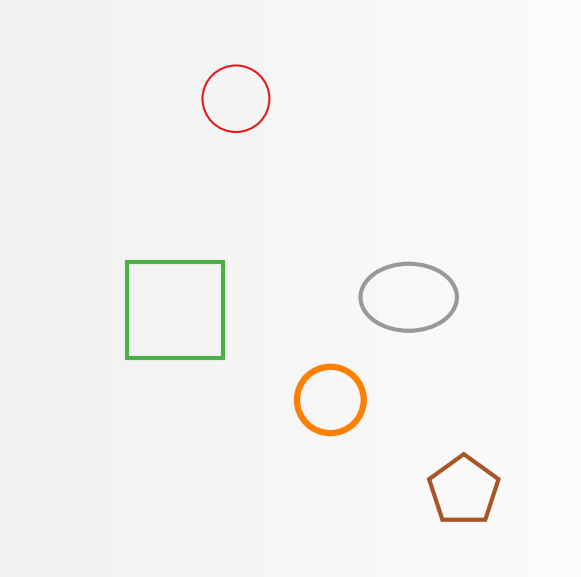[{"shape": "circle", "thickness": 1, "radius": 0.29, "center": [0.406, 0.828]}, {"shape": "square", "thickness": 2, "radius": 0.41, "center": [0.301, 0.462]}, {"shape": "circle", "thickness": 3, "radius": 0.29, "center": [0.568, 0.307]}, {"shape": "pentagon", "thickness": 2, "radius": 0.31, "center": [0.798, 0.15]}, {"shape": "oval", "thickness": 2, "radius": 0.41, "center": [0.703, 0.484]}]